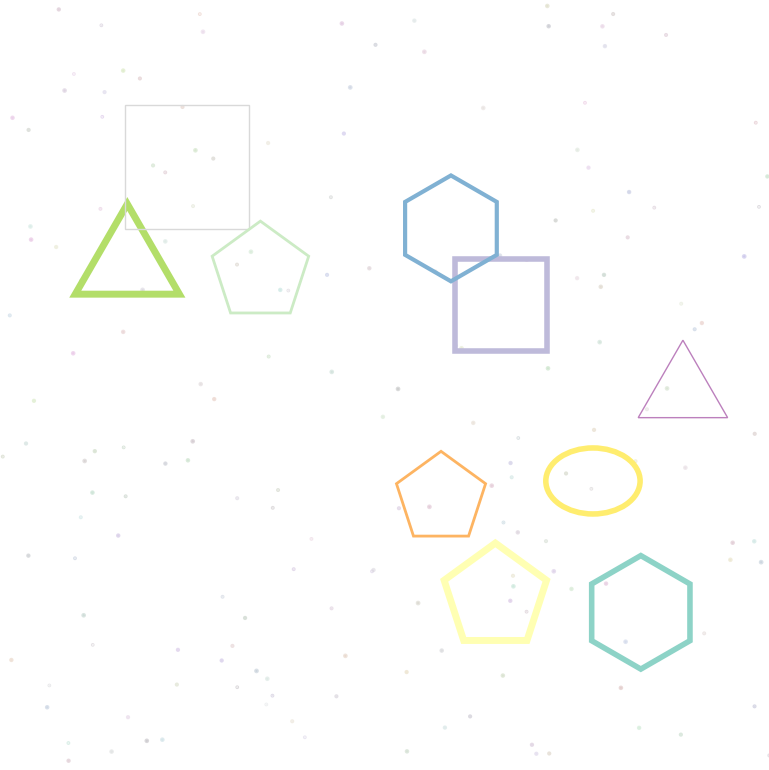[{"shape": "hexagon", "thickness": 2, "radius": 0.37, "center": [0.832, 0.205]}, {"shape": "pentagon", "thickness": 2.5, "radius": 0.35, "center": [0.643, 0.225]}, {"shape": "square", "thickness": 2, "radius": 0.3, "center": [0.651, 0.604]}, {"shape": "hexagon", "thickness": 1.5, "radius": 0.34, "center": [0.586, 0.703]}, {"shape": "pentagon", "thickness": 1, "radius": 0.3, "center": [0.573, 0.353]}, {"shape": "triangle", "thickness": 2.5, "radius": 0.39, "center": [0.165, 0.657]}, {"shape": "square", "thickness": 0.5, "radius": 0.4, "center": [0.243, 0.783]}, {"shape": "triangle", "thickness": 0.5, "radius": 0.34, "center": [0.887, 0.491]}, {"shape": "pentagon", "thickness": 1, "radius": 0.33, "center": [0.338, 0.647]}, {"shape": "oval", "thickness": 2, "radius": 0.31, "center": [0.77, 0.375]}]